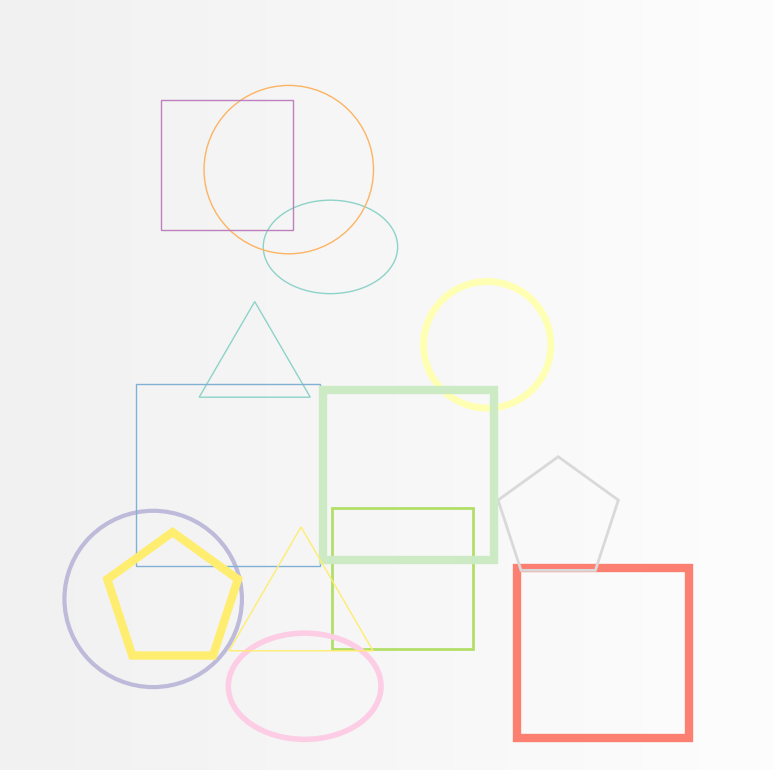[{"shape": "oval", "thickness": 0.5, "radius": 0.43, "center": [0.426, 0.679]}, {"shape": "triangle", "thickness": 0.5, "radius": 0.41, "center": [0.329, 0.526]}, {"shape": "circle", "thickness": 2.5, "radius": 0.41, "center": [0.629, 0.552]}, {"shape": "circle", "thickness": 1.5, "radius": 0.57, "center": [0.198, 0.222]}, {"shape": "square", "thickness": 3, "radius": 0.55, "center": [0.778, 0.152]}, {"shape": "square", "thickness": 0.5, "radius": 0.59, "center": [0.294, 0.383]}, {"shape": "circle", "thickness": 0.5, "radius": 0.55, "center": [0.373, 0.78]}, {"shape": "square", "thickness": 1, "radius": 0.46, "center": [0.52, 0.248]}, {"shape": "oval", "thickness": 2, "radius": 0.49, "center": [0.393, 0.109]}, {"shape": "pentagon", "thickness": 1, "radius": 0.41, "center": [0.72, 0.325]}, {"shape": "square", "thickness": 0.5, "radius": 0.42, "center": [0.293, 0.786]}, {"shape": "square", "thickness": 3, "radius": 0.55, "center": [0.527, 0.383]}, {"shape": "triangle", "thickness": 0.5, "radius": 0.54, "center": [0.388, 0.208]}, {"shape": "pentagon", "thickness": 3, "radius": 0.44, "center": [0.223, 0.22]}]